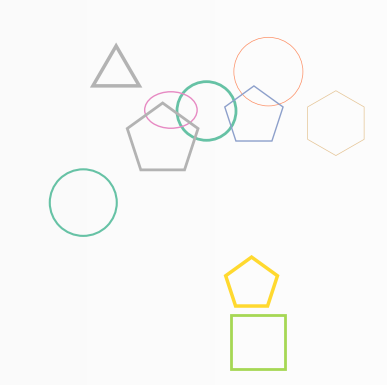[{"shape": "circle", "thickness": 1.5, "radius": 0.43, "center": [0.215, 0.474]}, {"shape": "circle", "thickness": 2, "radius": 0.38, "center": [0.533, 0.712]}, {"shape": "circle", "thickness": 0.5, "radius": 0.45, "center": [0.693, 0.814]}, {"shape": "pentagon", "thickness": 1, "radius": 0.4, "center": [0.655, 0.698]}, {"shape": "oval", "thickness": 1, "radius": 0.34, "center": [0.441, 0.714]}, {"shape": "square", "thickness": 2, "radius": 0.35, "center": [0.665, 0.112]}, {"shape": "pentagon", "thickness": 2.5, "radius": 0.35, "center": [0.649, 0.262]}, {"shape": "hexagon", "thickness": 0.5, "radius": 0.42, "center": [0.867, 0.68]}, {"shape": "pentagon", "thickness": 2, "radius": 0.48, "center": [0.42, 0.636]}, {"shape": "triangle", "thickness": 2.5, "radius": 0.35, "center": [0.3, 0.812]}]